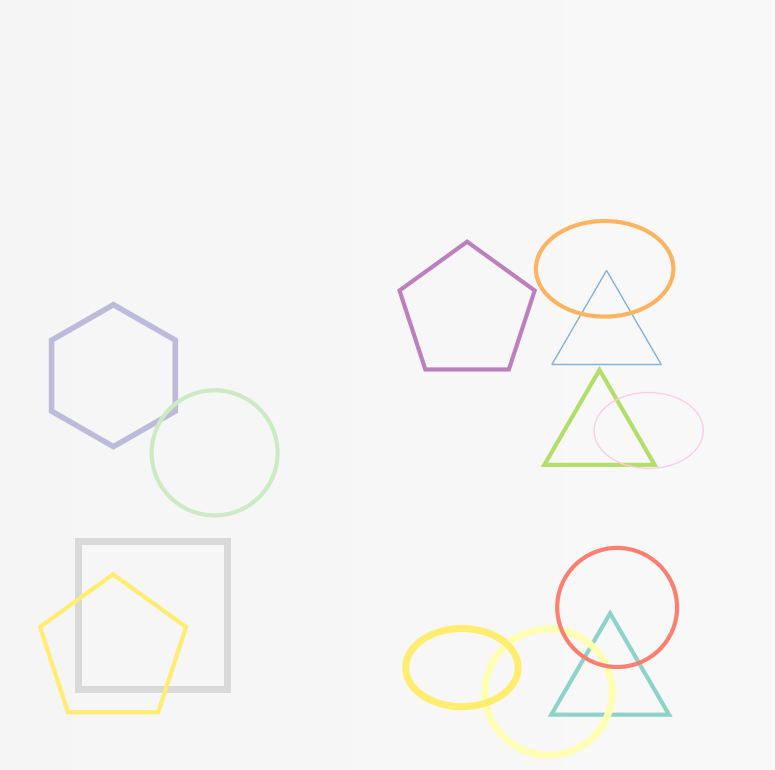[{"shape": "triangle", "thickness": 1.5, "radius": 0.44, "center": [0.787, 0.116]}, {"shape": "circle", "thickness": 2.5, "radius": 0.41, "center": [0.708, 0.101]}, {"shape": "hexagon", "thickness": 2, "radius": 0.46, "center": [0.146, 0.512]}, {"shape": "circle", "thickness": 1.5, "radius": 0.39, "center": [0.796, 0.211]}, {"shape": "triangle", "thickness": 0.5, "radius": 0.41, "center": [0.783, 0.567]}, {"shape": "oval", "thickness": 1.5, "radius": 0.44, "center": [0.78, 0.651]}, {"shape": "triangle", "thickness": 1.5, "radius": 0.41, "center": [0.774, 0.437]}, {"shape": "oval", "thickness": 0.5, "radius": 0.35, "center": [0.837, 0.441]}, {"shape": "square", "thickness": 2.5, "radius": 0.48, "center": [0.197, 0.201]}, {"shape": "pentagon", "thickness": 1.5, "radius": 0.46, "center": [0.603, 0.594]}, {"shape": "circle", "thickness": 1.5, "radius": 0.41, "center": [0.277, 0.412]}, {"shape": "oval", "thickness": 2.5, "radius": 0.36, "center": [0.596, 0.133]}, {"shape": "pentagon", "thickness": 1.5, "radius": 0.5, "center": [0.146, 0.155]}]